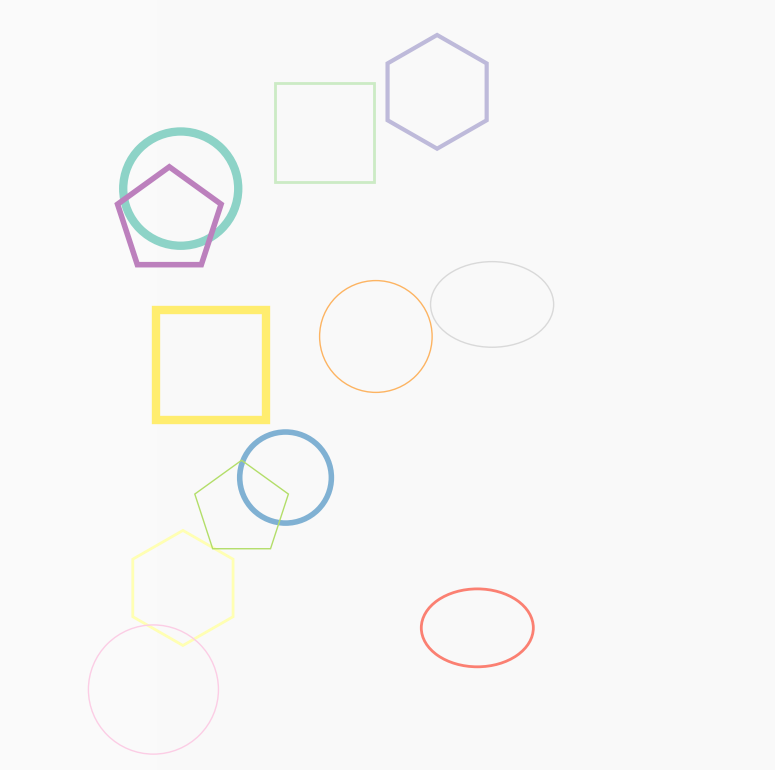[{"shape": "circle", "thickness": 3, "radius": 0.37, "center": [0.233, 0.755]}, {"shape": "hexagon", "thickness": 1, "radius": 0.37, "center": [0.236, 0.236]}, {"shape": "hexagon", "thickness": 1.5, "radius": 0.37, "center": [0.564, 0.881]}, {"shape": "oval", "thickness": 1, "radius": 0.36, "center": [0.616, 0.185]}, {"shape": "circle", "thickness": 2, "radius": 0.3, "center": [0.368, 0.38]}, {"shape": "circle", "thickness": 0.5, "radius": 0.36, "center": [0.485, 0.563]}, {"shape": "pentagon", "thickness": 0.5, "radius": 0.32, "center": [0.312, 0.339]}, {"shape": "circle", "thickness": 0.5, "radius": 0.42, "center": [0.198, 0.105]}, {"shape": "oval", "thickness": 0.5, "radius": 0.4, "center": [0.635, 0.605]}, {"shape": "pentagon", "thickness": 2, "radius": 0.35, "center": [0.218, 0.713]}, {"shape": "square", "thickness": 1, "radius": 0.32, "center": [0.418, 0.828]}, {"shape": "square", "thickness": 3, "radius": 0.36, "center": [0.272, 0.526]}]